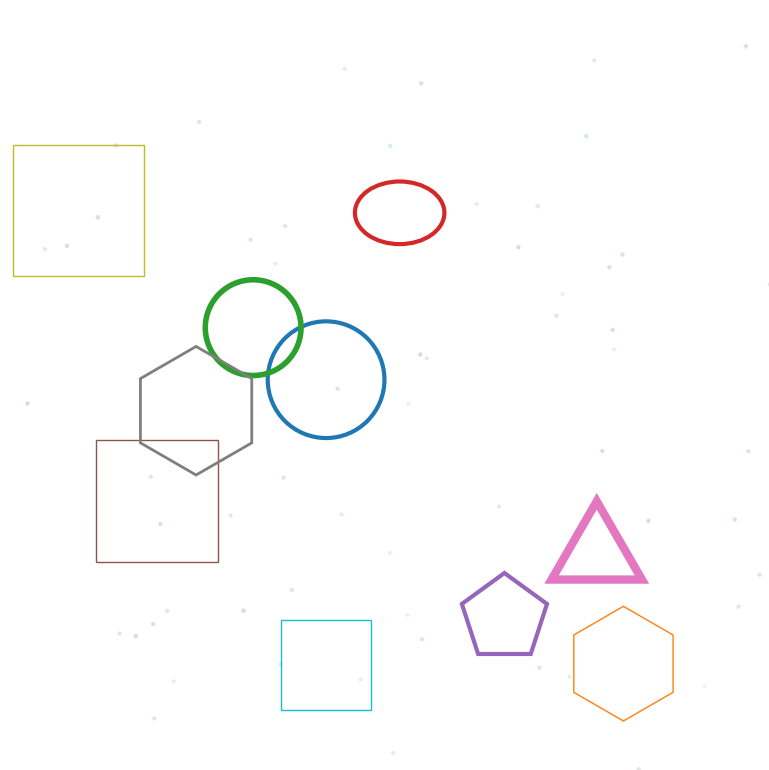[{"shape": "circle", "thickness": 1.5, "radius": 0.38, "center": [0.423, 0.507]}, {"shape": "hexagon", "thickness": 0.5, "radius": 0.37, "center": [0.81, 0.138]}, {"shape": "circle", "thickness": 2, "radius": 0.31, "center": [0.329, 0.575]}, {"shape": "oval", "thickness": 1.5, "radius": 0.29, "center": [0.519, 0.724]}, {"shape": "pentagon", "thickness": 1.5, "radius": 0.29, "center": [0.655, 0.198]}, {"shape": "square", "thickness": 0.5, "radius": 0.4, "center": [0.203, 0.349]}, {"shape": "triangle", "thickness": 3, "radius": 0.34, "center": [0.775, 0.281]}, {"shape": "hexagon", "thickness": 1, "radius": 0.42, "center": [0.255, 0.467]}, {"shape": "square", "thickness": 0.5, "radius": 0.43, "center": [0.103, 0.727]}, {"shape": "square", "thickness": 0.5, "radius": 0.29, "center": [0.423, 0.136]}]